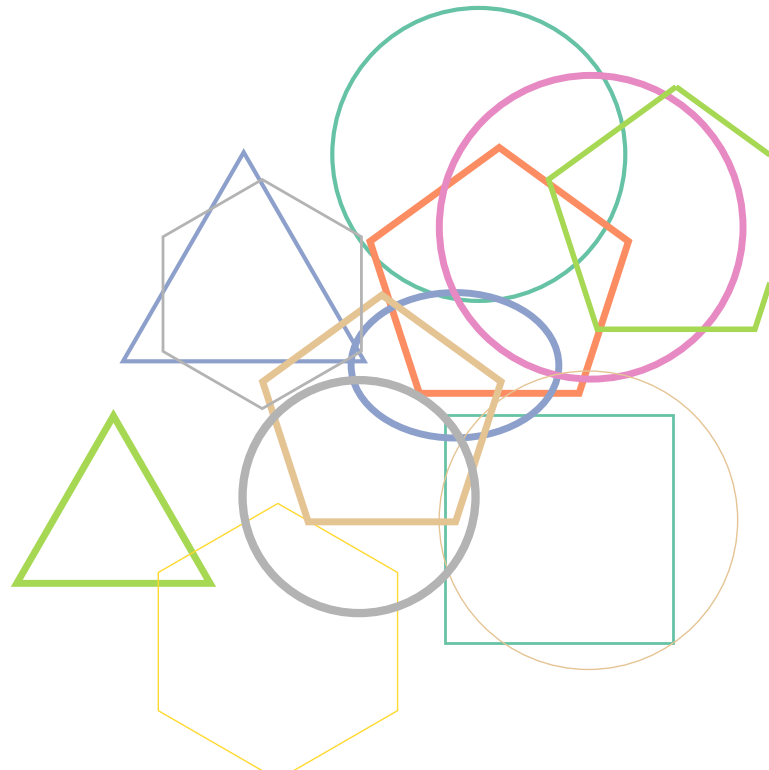[{"shape": "circle", "thickness": 1.5, "radius": 0.95, "center": [0.622, 0.799]}, {"shape": "square", "thickness": 1, "radius": 0.74, "center": [0.726, 0.313]}, {"shape": "pentagon", "thickness": 2.5, "radius": 0.88, "center": [0.648, 0.632]}, {"shape": "oval", "thickness": 2.5, "radius": 0.67, "center": [0.591, 0.526]}, {"shape": "triangle", "thickness": 1.5, "radius": 0.9, "center": [0.316, 0.621]}, {"shape": "circle", "thickness": 2.5, "radius": 0.99, "center": [0.768, 0.705]}, {"shape": "triangle", "thickness": 2.5, "radius": 0.72, "center": [0.147, 0.315]}, {"shape": "pentagon", "thickness": 2, "radius": 0.87, "center": [0.878, 0.713]}, {"shape": "hexagon", "thickness": 0.5, "radius": 0.9, "center": [0.361, 0.167]}, {"shape": "circle", "thickness": 0.5, "radius": 0.97, "center": [0.764, 0.324]}, {"shape": "pentagon", "thickness": 2.5, "radius": 0.81, "center": [0.496, 0.454]}, {"shape": "hexagon", "thickness": 1, "radius": 0.74, "center": [0.341, 0.618]}, {"shape": "circle", "thickness": 3, "radius": 0.76, "center": [0.466, 0.355]}]